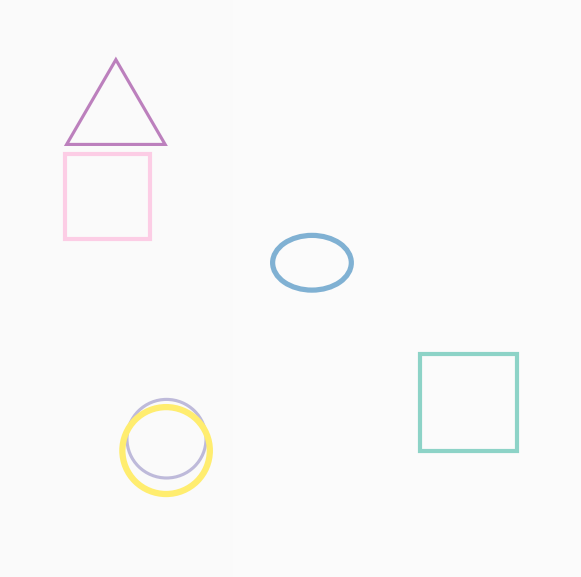[{"shape": "square", "thickness": 2, "radius": 0.42, "center": [0.806, 0.302]}, {"shape": "circle", "thickness": 1.5, "radius": 0.34, "center": [0.286, 0.239]}, {"shape": "oval", "thickness": 2.5, "radius": 0.34, "center": [0.537, 0.544]}, {"shape": "square", "thickness": 2, "radius": 0.37, "center": [0.185, 0.659]}, {"shape": "triangle", "thickness": 1.5, "radius": 0.49, "center": [0.199, 0.798]}, {"shape": "circle", "thickness": 3, "radius": 0.38, "center": [0.286, 0.219]}]